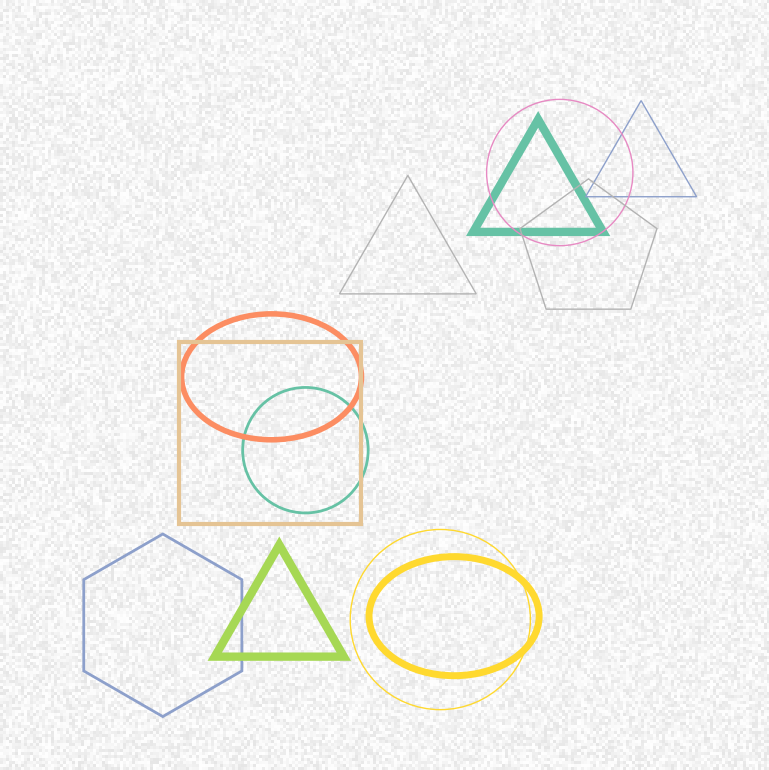[{"shape": "triangle", "thickness": 3, "radius": 0.49, "center": [0.699, 0.748]}, {"shape": "circle", "thickness": 1, "radius": 0.41, "center": [0.397, 0.415]}, {"shape": "oval", "thickness": 2, "radius": 0.58, "center": [0.353, 0.511]}, {"shape": "hexagon", "thickness": 1, "radius": 0.59, "center": [0.211, 0.188]}, {"shape": "triangle", "thickness": 0.5, "radius": 0.42, "center": [0.833, 0.786]}, {"shape": "circle", "thickness": 0.5, "radius": 0.48, "center": [0.727, 0.776]}, {"shape": "triangle", "thickness": 3, "radius": 0.48, "center": [0.363, 0.196]}, {"shape": "oval", "thickness": 2.5, "radius": 0.55, "center": [0.59, 0.2]}, {"shape": "circle", "thickness": 0.5, "radius": 0.59, "center": [0.572, 0.195]}, {"shape": "square", "thickness": 1.5, "radius": 0.59, "center": [0.351, 0.438]}, {"shape": "triangle", "thickness": 0.5, "radius": 0.51, "center": [0.53, 0.67]}, {"shape": "pentagon", "thickness": 0.5, "radius": 0.47, "center": [0.764, 0.674]}]